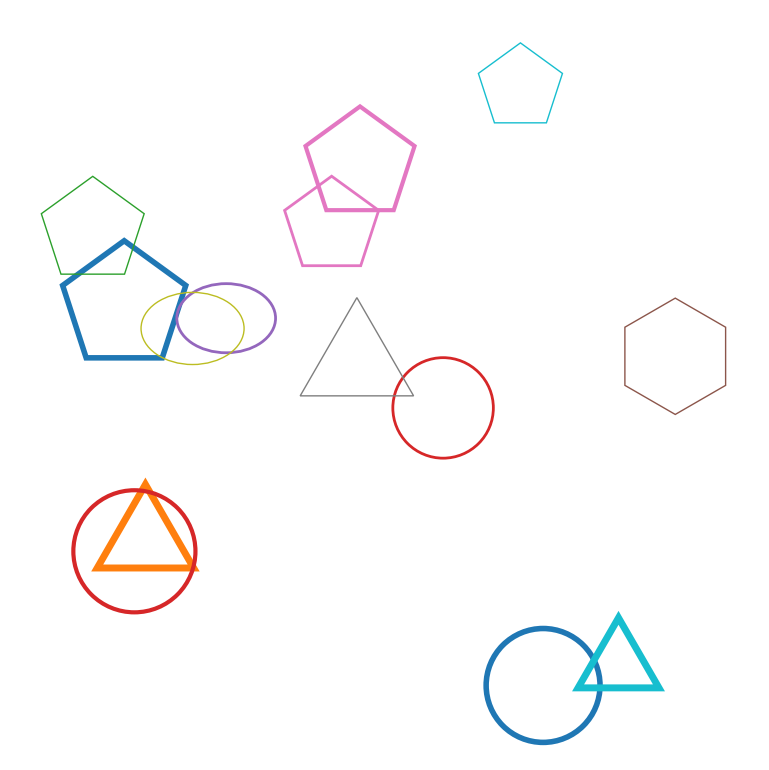[{"shape": "pentagon", "thickness": 2, "radius": 0.42, "center": [0.161, 0.603]}, {"shape": "circle", "thickness": 2, "radius": 0.37, "center": [0.705, 0.11]}, {"shape": "triangle", "thickness": 2.5, "radius": 0.36, "center": [0.189, 0.299]}, {"shape": "pentagon", "thickness": 0.5, "radius": 0.35, "center": [0.12, 0.701]}, {"shape": "circle", "thickness": 1.5, "radius": 0.4, "center": [0.175, 0.284]}, {"shape": "circle", "thickness": 1, "radius": 0.33, "center": [0.575, 0.47]}, {"shape": "oval", "thickness": 1, "radius": 0.32, "center": [0.294, 0.587]}, {"shape": "hexagon", "thickness": 0.5, "radius": 0.38, "center": [0.877, 0.537]}, {"shape": "pentagon", "thickness": 1.5, "radius": 0.37, "center": [0.468, 0.787]}, {"shape": "pentagon", "thickness": 1, "radius": 0.32, "center": [0.431, 0.707]}, {"shape": "triangle", "thickness": 0.5, "radius": 0.43, "center": [0.463, 0.528]}, {"shape": "oval", "thickness": 0.5, "radius": 0.33, "center": [0.25, 0.573]}, {"shape": "triangle", "thickness": 2.5, "radius": 0.3, "center": [0.803, 0.137]}, {"shape": "pentagon", "thickness": 0.5, "radius": 0.29, "center": [0.676, 0.887]}]